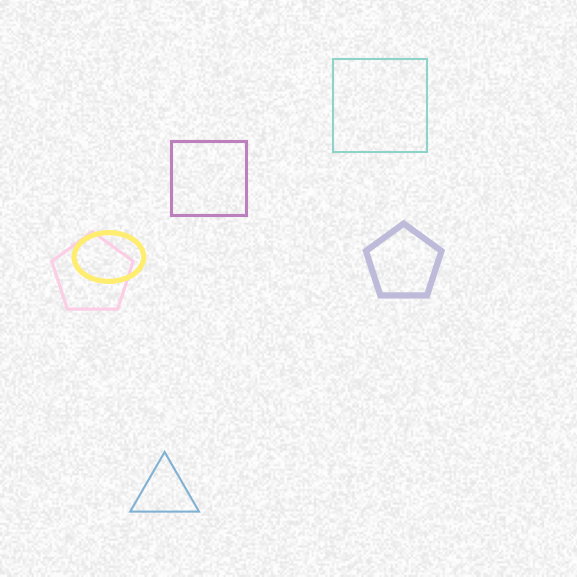[{"shape": "square", "thickness": 1, "radius": 0.41, "center": [0.658, 0.817]}, {"shape": "pentagon", "thickness": 3, "radius": 0.34, "center": [0.699, 0.543]}, {"shape": "triangle", "thickness": 1, "radius": 0.34, "center": [0.285, 0.148]}, {"shape": "pentagon", "thickness": 1.5, "radius": 0.37, "center": [0.16, 0.524]}, {"shape": "square", "thickness": 1.5, "radius": 0.32, "center": [0.361, 0.691]}, {"shape": "oval", "thickness": 2.5, "radius": 0.3, "center": [0.189, 0.554]}]